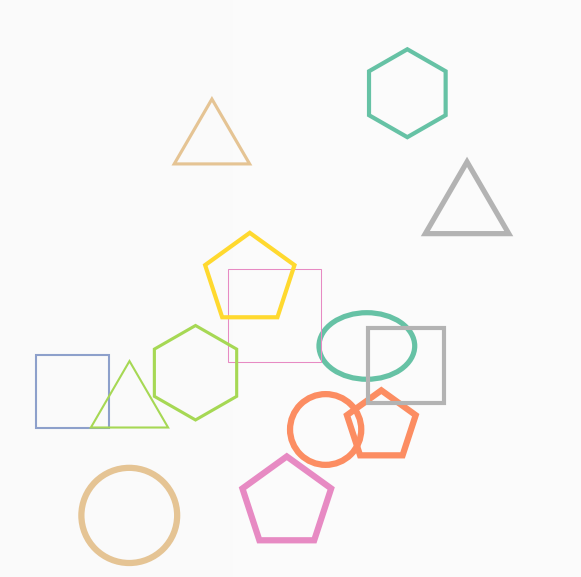[{"shape": "oval", "thickness": 2.5, "radius": 0.41, "center": [0.631, 0.4]}, {"shape": "hexagon", "thickness": 2, "radius": 0.38, "center": [0.701, 0.838]}, {"shape": "circle", "thickness": 3, "radius": 0.31, "center": [0.56, 0.255]}, {"shape": "pentagon", "thickness": 3, "radius": 0.31, "center": [0.656, 0.261]}, {"shape": "square", "thickness": 1, "radius": 0.31, "center": [0.125, 0.321]}, {"shape": "pentagon", "thickness": 3, "radius": 0.4, "center": [0.493, 0.128]}, {"shape": "square", "thickness": 0.5, "radius": 0.4, "center": [0.472, 0.453]}, {"shape": "hexagon", "thickness": 1.5, "radius": 0.41, "center": [0.336, 0.354]}, {"shape": "triangle", "thickness": 1, "radius": 0.38, "center": [0.223, 0.297]}, {"shape": "pentagon", "thickness": 2, "radius": 0.4, "center": [0.43, 0.515]}, {"shape": "triangle", "thickness": 1.5, "radius": 0.37, "center": [0.365, 0.753]}, {"shape": "circle", "thickness": 3, "radius": 0.41, "center": [0.222, 0.107]}, {"shape": "triangle", "thickness": 2.5, "radius": 0.41, "center": [0.804, 0.636]}, {"shape": "square", "thickness": 2, "radius": 0.33, "center": [0.699, 0.366]}]